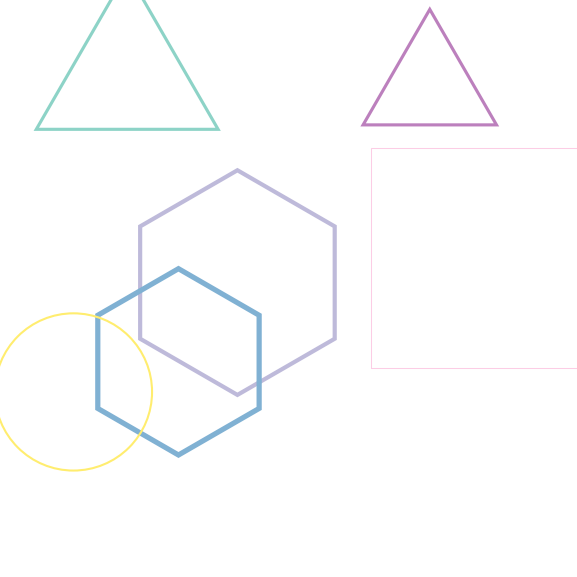[{"shape": "triangle", "thickness": 1.5, "radius": 0.91, "center": [0.22, 0.866]}, {"shape": "hexagon", "thickness": 2, "radius": 0.97, "center": [0.411, 0.51]}, {"shape": "hexagon", "thickness": 2.5, "radius": 0.81, "center": [0.309, 0.373]}, {"shape": "square", "thickness": 0.5, "radius": 0.95, "center": [0.833, 0.552]}, {"shape": "triangle", "thickness": 1.5, "radius": 0.67, "center": [0.744, 0.85]}, {"shape": "circle", "thickness": 1, "radius": 0.68, "center": [0.127, 0.32]}]